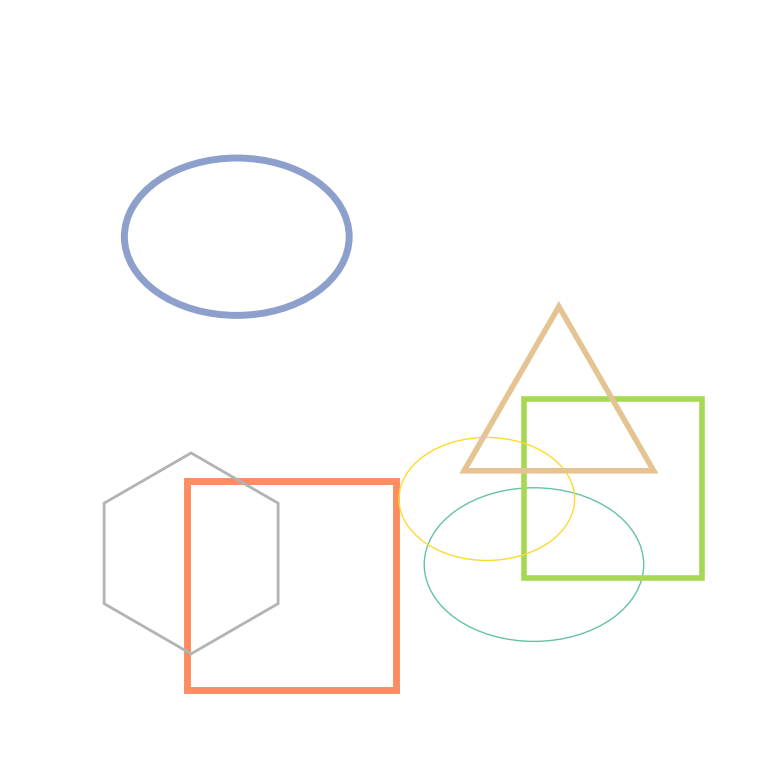[{"shape": "oval", "thickness": 0.5, "radius": 0.71, "center": [0.693, 0.267]}, {"shape": "square", "thickness": 2.5, "radius": 0.68, "center": [0.379, 0.239]}, {"shape": "oval", "thickness": 2.5, "radius": 0.73, "center": [0.308, 0.693]}, {"shape": "square", "thickness": 2, "radius": 0.58, "center": [0.796, 0.366]}, {"shape": "oval", "thickness": 0.5, "radius": 0.57, "center": [0.632, 0.352]}, {"shape": "triangle", "thickness": 2, "radius": 0.71, "center": [0.726, 0.46]}, {"shape": "hexagon", "thickness": 1, "radius": 0.65, "center": [0.248, 0.281]}]